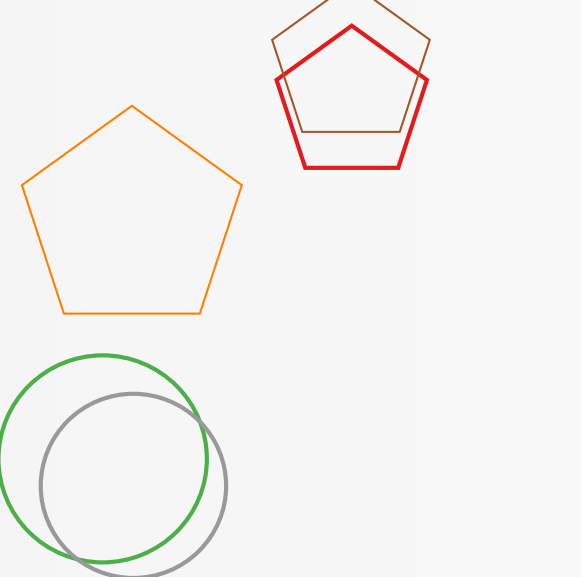[{"shape": "pentagon", "thickness": 2, "radius": 0.68, "center": [0.605, 0.819]}, {"shape": "circle", "thickness": 2, "radius": 0.9, "center": [0.177, 0.205]}, {"shape": "pentagon", "thickness": 1, "radius": 0.99, "center": [0.227, 0.617]}, {"shape": "pentagon", "thickness": 1, "radius": 0.71, "center": [0.604, 0.886]}, {"shape": "circle", "thickness": 2, "radius": 0.8, "center": [0.23, 0.158]}]